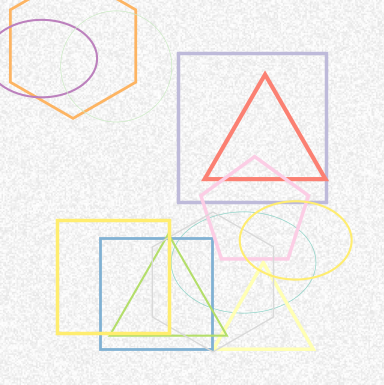[{"shape": "oval", "thickness": 0.5, "radius": 0.94, "center": [0.633, 0.318]}, {"shape": "triangle", "thickness": 2.5, "radius": 0.75, "center": [0.684, 0.168]}, {"shape": "square", "thickness": 2.5, "radius": 0.96, "center": [0.654, 0.668]}, {"shape": "triangle", "thickness": 3, "radius": 0.91, "center": [0.688, 0.625]}, {"shape": "square", "thickness": 2, "radius": 0.72, "center": [0.405, 0.237]}, {"shape": "hexagon", "thickness": 2, "radius": 0.94, "center": [0.19, 0.881]}, {"shape": "triangle", "thickness": 1.5, "radius": 0.88, "center": [0.437, 0.216]}, {"shape": "pentagon", "thickness": 2.5, "radius": 0.73, "center": [0.662, 0.446]}, {"shape": "hexagon", "thickness": 1, "radius": 0.91, "center": [0.553, 0.268]}, {"shape": "oval", "thickness": 1.5, "radius": 0.72, "center": [0.108, 0.848]}, {"shape": "circle", "thickness": 0.5, "radius": 0.72, "center": [0.302, 0.827]}, {"shape": "oval", "thickness": 1.5, "radius": 0.73, "center": [0.768, 0.376]}, {"shape": "square", "thickness": 2.5, "radius": 0.73, "center": [0.293, 0.282]}]